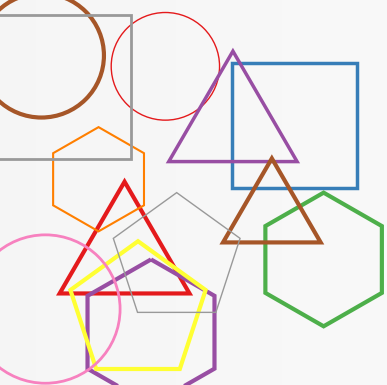[{"shape": "circle", "thickness": 1, "radius": 0.7, "center": [0.427, 0.828]}, {"shape": "triangle", "thickness": 3, "radius": 0.97, "center": [0.321, 0.335]}, {"shape": "square", "thickness": 2.5, "radius": 0.81, "center": [0.76, 0.673]}, {"shape": "hexagon", "thickness": 3, "radius": 0.87, "center": [0.835, 0.326]}, {"shape": "hexagon", "thickness": 3, "radius": 0.95, "center": [0.39, 0.137]}, {"shape": "triangle", "thickness": 2.5, "radius": 0.96, "center": [0.601, 0.676]}, {"shape": "hexagon", "thickness": 1.5, "radius": 0.68, "center": [0.254, 0.534]}, {"shape": "pentagon", "thickness": 3, "radius": 0.92, "center": [0.356, 0.19]}, {"shape": "triangle", "thickness": 3, "radius": 0.73, "center": [0.702, 0.443]}, {"shape": "circle", "thickness": 3, "radius": 0.81, "center": [0.107, 0.856]}, {"shape": "circle", "thickness": 2, "radius": 0.96, "center": [0.117, 0.197]}, {"shape": "square", "thickness": 2, "radius": 0.94, "center": [0.149, 0.774]}, {"shape": "pentagon", "thickness": 1, "radius": 0.86, "center": [0.456, 0.328]}]